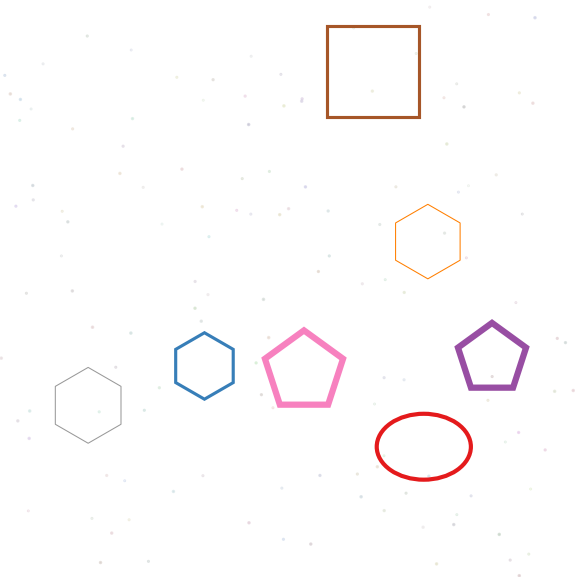[{"shape": "oval", "thickness": 2, "radius": 0.41, "center": [0.734, 0.226]}, {"shape": "hexagon", "thickness": 1.5, "radius": 0.29, "center": [0.354, 0.365]}, {"shape": "pentagon", "thickness": 3, "radius": 0.31, "center": [0.852, 0.378]}, {"shape": "hexagon", "thickness": 0.5, "radius": 0.32, "center": [0.741, 0.581]}, {"shape": "square", "thickness": 1.5, "radius": 0.4, "center": [0.646, 0.875]}, {"shape": "pentagon", "thickness": 3, "radius": 0.36, "center": [0.526, 0.356]}, {"shape": "hexagon", "thickness": 0.5, "radius": 0.33, "center": [0.153, 0.297]}]